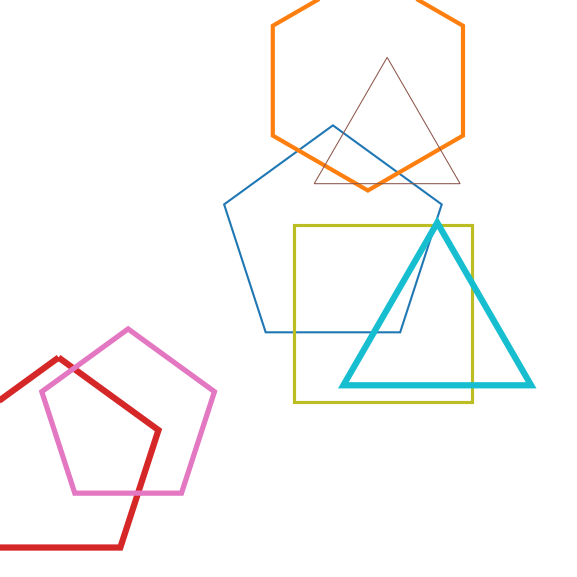[{"shape": "pentagon", "thickness": 1, "radius": 0.99, "center": [0.576, 0.584]}, {"shape": "hexagon", "thickness": 2, "radius": 0.95, "center": [0.637, 0.859]}, {"shape": "pentagon", "thickness": 3, "radius": 0.91, "center": [0.101, 0.198]}, {"shape": "triangle", "thickness": 0.5, "radius": 0.73, "center": [0.67, 0.754]}, {"shape": "pentagon", "thickness": 2.5, "radius": 0.79, "center": [0.222, 0.272]}, {"shape": "square", "thickness": 1.5, "radius": 0.77, "center": [0.663, 0.456]}, {"shape": "triangle", "thickness": 3, "radius": 0.94, "center": [0.757, 0.426]}]